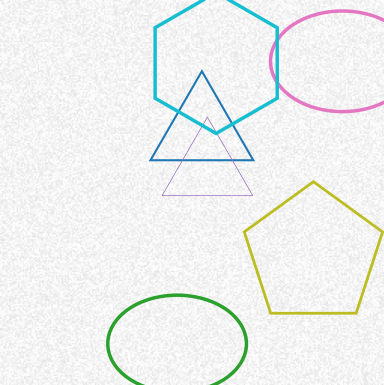[{"shape": "triangle", "thickness": 1.5, "radius": 0.77, "center": [0.524, 0.661]}, {"shape": "oval", "thickness": 2.5, "radius": 0.9, "center": [0.46, 0.107]}, {"shape": "triangle", "thickness": 0.5, "radius": 0.68, "center": [0.539, 0.56]}, {"shape": "oval", "thickness": 2.5, "radius": 0.93, "center": [0.889, 0.841]}, {"shape": "pentagon", "thickness": 2, "radius": 0.94, "center": [0.814, 0.339]}, {"shape": "hexagon", "thickness": 2.5, "radius": 0.92, "center": [0.562, 0.836]}]